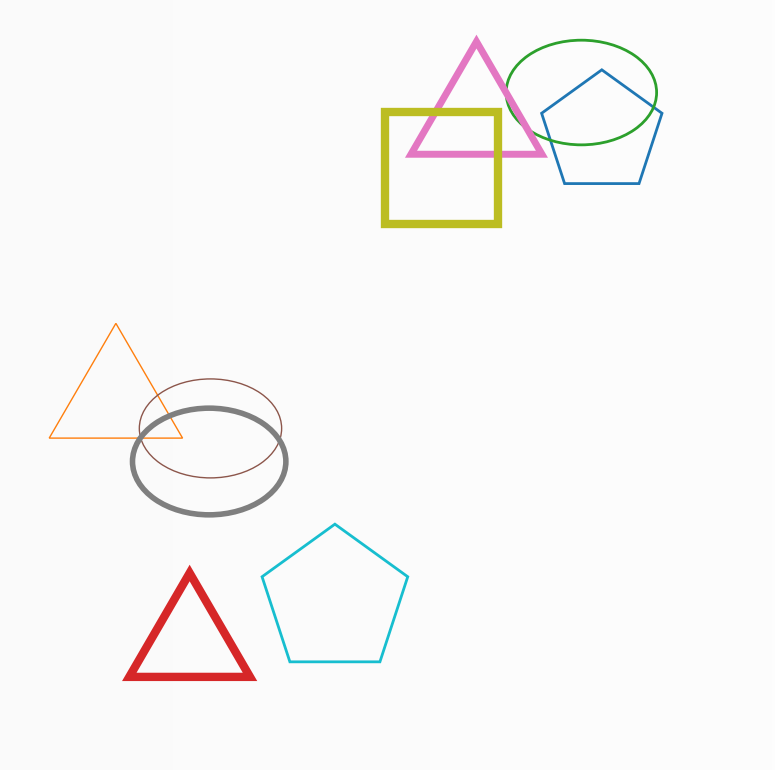[{"shape": "pentagon", "thickness": 1, "radius": 0.41, "center": [0.777, 0.828]}, {"shape": "triangle", "thickness": 0.5, "radius": 0.5, "center": [0.15, 0.481]}, {"shape": "oval", "thickness": 1, "radius": 0.49, "center": [0.75, 0.88]}, {"shape": "triangle", "thickness": 3, "radius": 0.45, "center": [0.245, 0.166]}, {"shape": "oval", "thickness": 0.5, "radius": 0.46, "center": [0.272, 0.444]}, {"shape": "triangle", "thickness": 2.5, "radius": 0.49, "center": [0.615, 0.848]}, {"shape": "oval", "thickness": 2, "radius": 0.49, "center": [0.27, 0.401]}, {"shape": "square", "thickness": 3, "radius": 0.36, "center": [0.569, 0.782]}, {"shape": "pentagon", "thickness": 1, "radius": 0.49, "center": [0.432, 0.22]}]